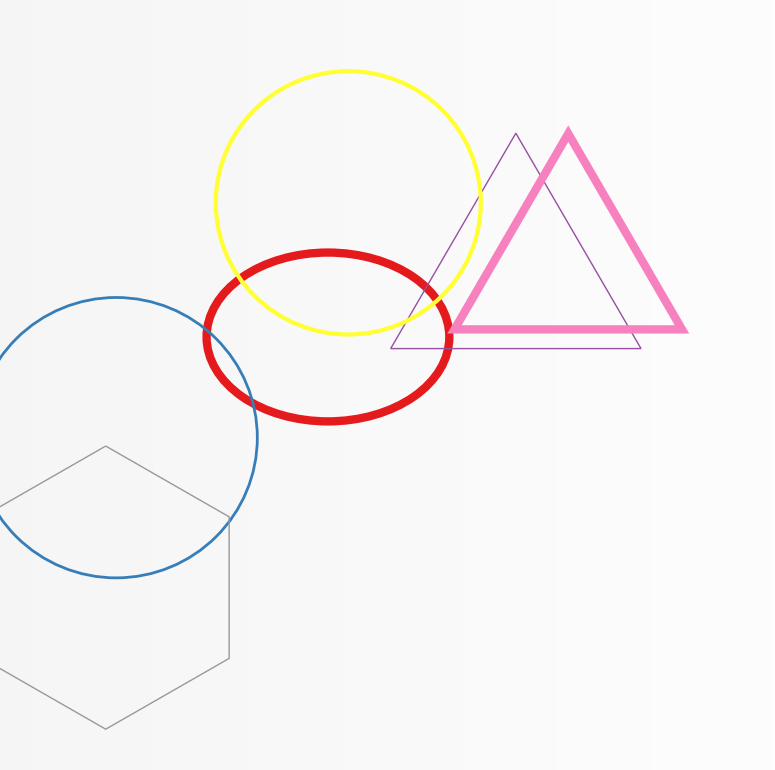[{"shape": "oval", "thickness": 3, "radius": 0.78, "center": [0.423, 0.562]}, {"shape": "circle", "thickness": 1, "radius": 0.91, "center": [0.15, 0.432]}, {"shape": "triangle", "thickness": 0.5, "radius": 0.93, "center": [0.666, 0.641]}, {"shape": "circle", "thickness": 1.5, "radius": 0.85, "center": [0.449, 0.737]}, {"shape": "triangle", "thickness": 3, "radius": 0.85, "center": [0.733, 0.657]}, {"shape": "hexagon", "thickness": 0.5, "radius": 0.92, "center": [0.136, 0.237]}]